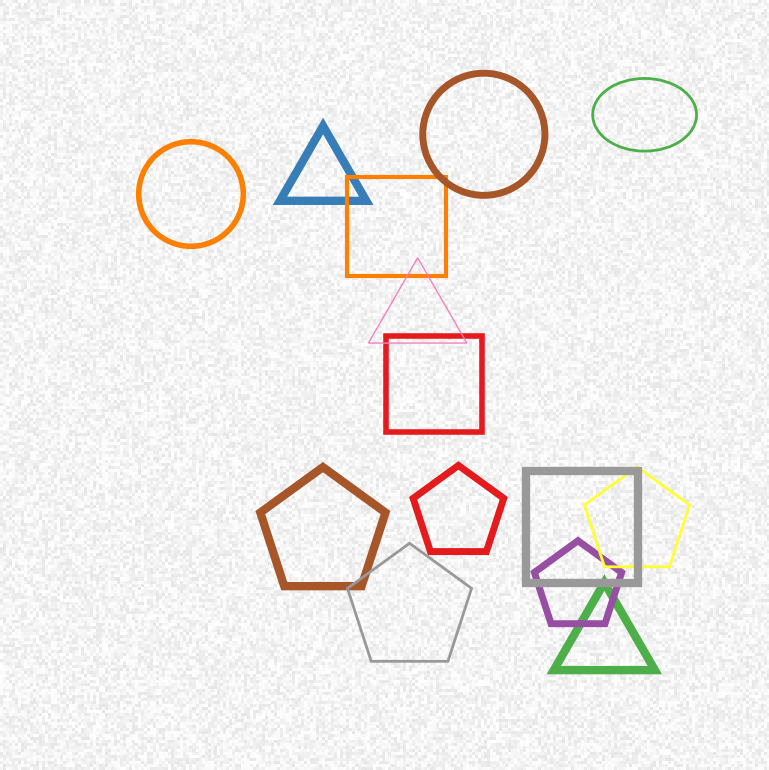[{"shape": "pentagon", "thickness": 2.5, "radius": 0.31, "center": [0.595, 0.334]}, {"shape": "square", "thickness": 2, "radius": 0.31, "center": [0.564, 0.502]}, {"shape": "triangle", "thickness": 3, "radius": 0.32, "center": [0.42, 0.772]}, {"shape": "triangle", "thickness": 3, "radius": 0.38, "center": [0.785, 0.168]}, {"shape": "oval", "thickness": 1, "radius": 0.34, "center": [0.837, 0.851]}, {"shape": "pentagon", "thickness": 2.5, "radius": 0.3, "center": [0.751, 0.238]}, {"shape": "circle", "thickness": 2, "radius": 0.34, "center": [0.248, 0.748]}, {"shape": "square", "thickness": 1.5, "radius": 0.32, "center": [0.515, 0.706]}, {"shape": "pentagon", "thickness": 1, "radius": 0.36, "center": [0.827, 0.322]}, {"shape": "pentagon", "thickness": 3, "radius": 0.43, "center": [0.419, 0.308]}, {"shape": "circle", "thickness": 2.5, "radius": 0.4, "center": [0.628, 0.826]}, {"shape": "triangle", "thickness": 0.5, "radius": 0.37, "center": [0.542, 0.591]}, {"shape": "square", "thickness": 3, "radius": 0.36, "center": [0.756, 0.316]}, {"shape": "pentagon", "thickness": 1, "radius": 0.42, "center": [0.532, 0.21]}]